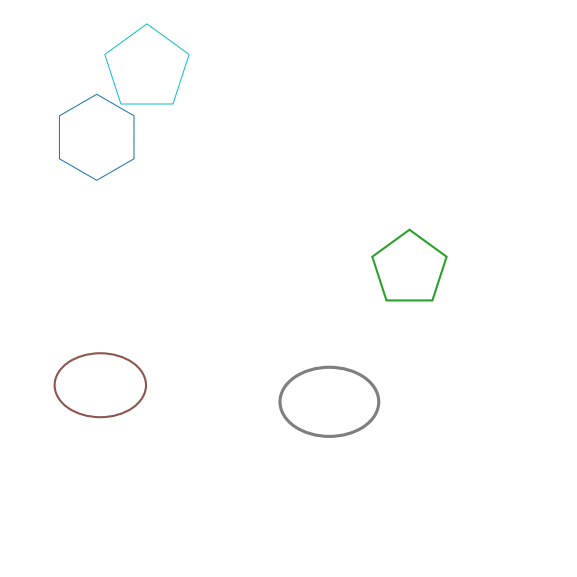[{"shape": "hexagon", "thickness": 0.5, "radius": 0.37, "center": [0.168, 0.761]}, {"shape": "pentagon", "thickness": 1, "radius": 0.34, "center": [0.709, 0.534]}, {"shape": "oval", "thickness": 1, "radius": 0.4, "center": [0.174, 0.332]}, {"shape": "oval", "thickness": 1.5, "radius": 0.43, "center": [0.57, 0.303]}, {"shape": "pentagon", "thickness": 0.5, "radius": 0.38, "center": [0.254, 0.881]}]